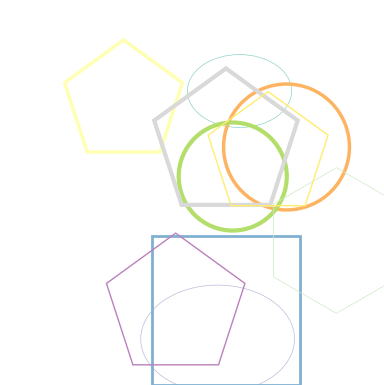[{"shape": "oval", "thickness": 0.5, "radius": 0.68, "center": [0.622, 0.764]}, {"shape": "pentagon", "thickness": 2.5, "radius": 0.8, "center": [0.321, 0.735]}, {"shape": "oval", "thickness": 0.5, "radius": 1.0, "center": [0.565, 0.12]}, {"shape": "square", "thickness": 2, "radius": 0.96, "center": [0.587, 0.193]}, {"shape": "circle", "thickness": 2.5, "radius": 0.82, "center": [0.744, 0.618]}, {"shape": "circle", "thickness": 3, "radius": 0.7, "center": [0.605, 0.542]}, {"shape": "pentagon", "thickness": 3, "radius": 0.98, "center": [0.587, 0.626]}, {"shape": "pentagon", "thickness": 1, "radius": 0.95, "center": [0.456, 0.205]}, {"shape": "hexagon", "thickness": 0.5, "radius": 0.95, "center": [0.874, 0.375]}, {"shape": "pentagon", "thickness": 1, "radius": 0.82, "center": [0.696, 0.598]}]